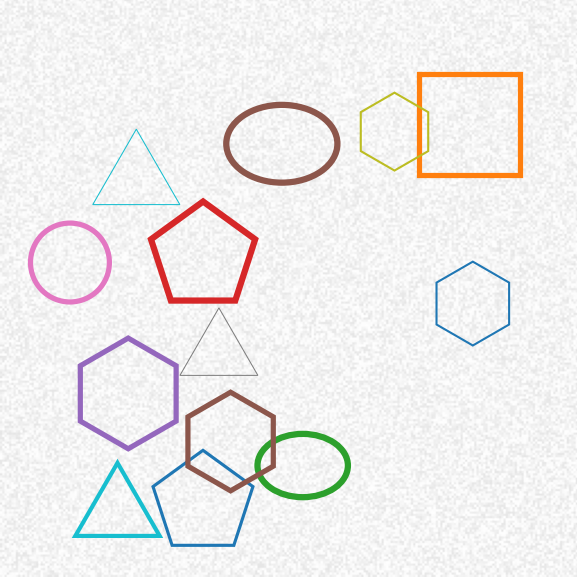[{"shape": "hexagon", "thickness": 1, "radius": 0.36, "center": [0.819, 0.473]}, {"shape": "pentagon", "thickness": 1.5, "radius": 0.45, "center": [0.351, 0.128]}, {"shape": "square", "thickness": 2.5, "radius": 0.44, "center": [0.813, 0.783]}, {"shape": "oval", "thickness": 3, "radius": 0.39, "center": [0.524, 0.193]}, {"shape": "pentagon", "thickness": 3, "radius": 0.47, "center": [0.352, 0.555]}, {"shape": "hexagon", "thickness": 2.5, "radius": 0.48, "center": [0.222, 0.318]}, {"shape": "oval", "thickness": 3, "radius": 0.48, "center": [0.488, 0.75]}, {"shape": "hexagon", "thickness": 2.5, "radius": 0.43, "center": [0.399, 0.235]}, {"shape": "circle", "thickness": 2.5, "radius": 0.34, "center": [0.121, 0.545]}, {"shape": "triangle", "thickness": 0.5, "radius": 0.39, "center": [0.379, 0.388]}, {"shape": "hexagon", "thickness": 1, "radius": 0.34, "center": [0.683, 0.771]}, {"shape": "triangle", "thickness": 2, "radius": 0.42, "center": [0.203, 0.113]}, {"shape": "triangle", "thickness": 0.5, "radius": 0.44, "center": [0.236, 0.688]}]